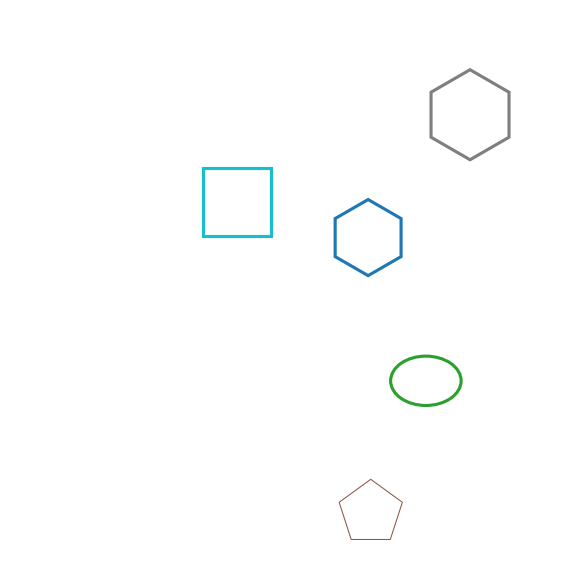[{"shape": "hexagon", "thickness": 1.5, "radius": 0.33, "center": [0.637, 0.588]}, {"shape": "oval", "thickness": 1.5, "radius": 0.31, "center": [0.737, 0.34]}, {"shape": "pentagon", "thickness": 0.5, "radius": 0.29, "center": [0.642, 0.112]}, {"shape": "hexagon", "thickness": 1.5, "radius": 0.39, "center": [0.814, 0.8]}, {"shape": "square", "thickness": 1.5, "radius": 0.3, "center": [0.411, 0.65]}]